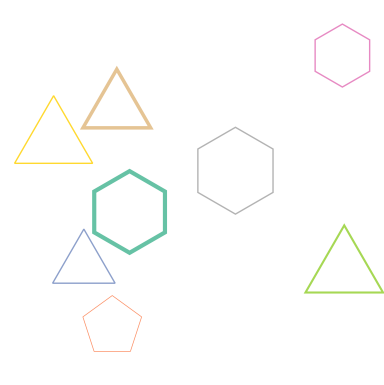[{"shape": "hexagon", "thickness": 3, "radius": 0.53, "center": [0.337, 0.449]}, {"shape": "pentagon", "thickness": 0.5, "radius": 0.4, "center": [0.292, 0.152]}, {"shape": "triangle", "thickness": 1, "radius": 0.47, "center": [0.218, 0.311]}, {"shape": "hexagon", "thickness": 1, "radius": 0.41, "center": [0.889, 0.856]}, {"shape": "triangle", "thickness": 1.5, "radius": 0.58, "center": [0.894, 0.298]}, {"shape": "triangle", "thickness": 1, "radius": 0.59, "center": [0.139, 0.634]}, {"shape": "triangle", "thickness": 2.5, "radius": 0.51, "center": [0.303, 0.719]}, {"shape": "hexagon", "thickness": 1, "radius": 0.56, "center": [0.612, 0.557]}]